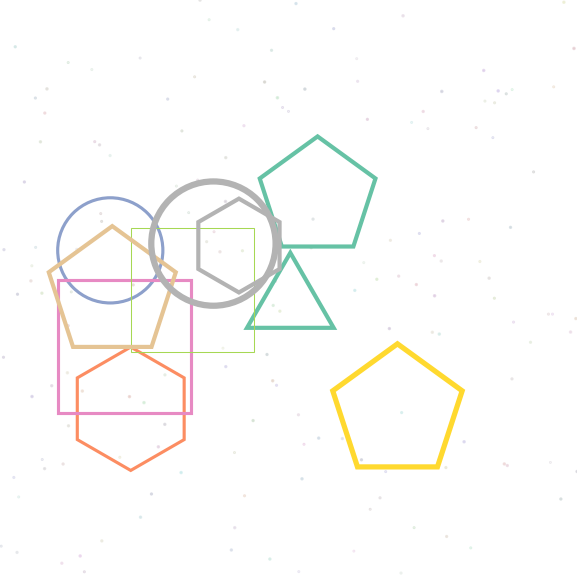[{"shape": "pentagon", "thickness": 2, "radius": 0.53, "center": [0.55, 0.658]}, {"shape": "triangle", "thickness": 2, "radius": 0.43, "center": [0.503, 0.475]}, {"shape": "hexagon", "thickness": 1.5, "radius": 0.53, "center": [0.226, 0.291]}, {"shape": "circle", "thickness": 1.5, "radius": 0.46, "center": [0.191, 0.566]}, {"shape": "square", "thickness": 1.5, "radius": 0.57, "center": [0.216, 0.399]}, {"shape": "square", "thickness": 0.5, "radius": 0.53, "center": [0.333, 0.497]}, {"shape": "pentagon", "thickness": 2.5, "radius": 0.59, "center": [0.688, 0.286]}, {"shape": "pentagon", "thickness": 2, "radius": 0.58, "center": [0.194, 0.492]}, {"shape": "circle", "thickness": 3, "radius": 0.54, "center": [0.37, 0.577]}, {"shape": "hexagon", "thickness": 2, "radius": 0.41, "center": [0.414, 0.574]}]